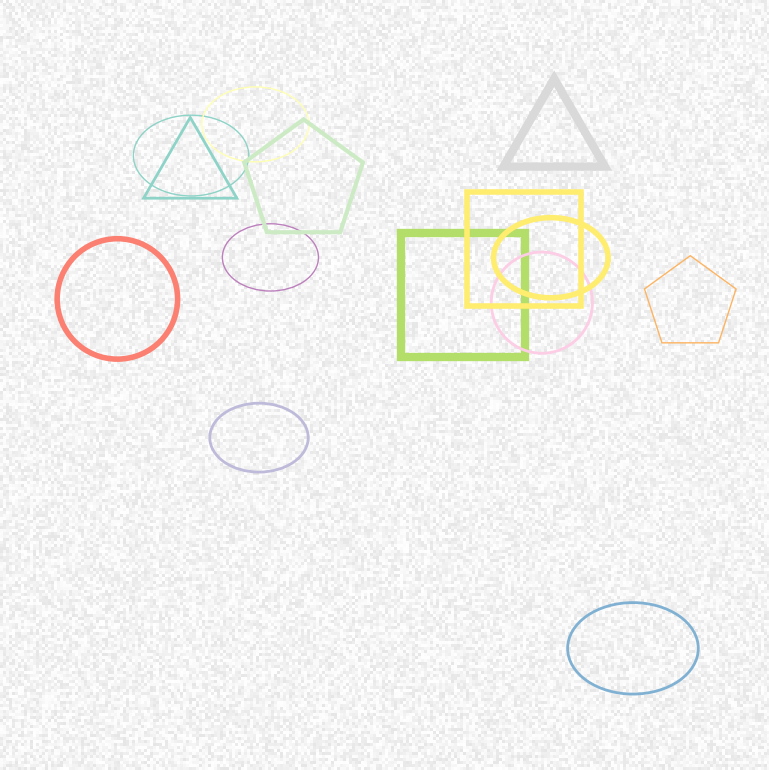[{"shape": "oval", "thickness": 0.5, "radius": 0.37, "center": [0.248, 0.798]}, {"shape": "triangle", "thickness": 1, "radius": 0.35, "center": [0.247, 0.778]}, {"shape": "oval", "thickness": 0.5, "radius": 0.35, "center": [0.332, 0.839]}, {"shape": "oval", "thickness": 1, "radius": 0.32, "center": [0.336, 0.432]}, {"shape": "circle", "thickness": 2, "radius": 0.39, "center": [0.152, 0.612]}, {"shape": "oval", "thickness": 1, "radius": 0.42, "center": [0.822, 0.158]}, {"shape": "pentagon", "thickness": 0.5, "radius": 0.31, "center": [0.896, 0.605]}, {"shape": "square", "thickness": 3, "radius": 0.4, "center": [0.602, 0.617]}, {"shape": "circle", "thickness": 1, "radius": 0.33, "center": [0.704, 0.607]}, {"shape": "triangle", "thickness": 3, "radius": 0.38, "center": [0.72, 0.822]}, {"shape": "oval", "thickness": 0.5, "radius": 0.31, "center": [0.351, 0.666]}, {"shape": "pentagon", "thickness": 1.5, "radius": 0.41, "center": [0.394, 0.764]}, {"shape": "square", "thickness": 2, "radius": 0.37, "center": [0.68, 0.677]}, {"shape": "oval", "thickness": 2, "radius": 0.37, "center": [0.715, 0.665]}]